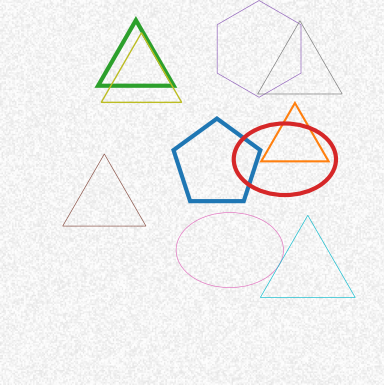[{"shape": "pentagon", "thickness": 3, "radius": 0.59, "center": [0.563, 0.573]}, {"shape": "triangle", "thickness": 1.5, "radius": 0.51, "center": [0.766, 0.631]}, {"shape": "triangle", "thickness": 3, "radius": 0.57, "center": [0.353, 0.834]}, {"shape": "oval", "thickness": 3, "radius": 0.66, "center": [0.74, 0.586]}, {"shape": "hexagon", "thickness": 0.5, "radius": 0.63, "center": [0.673, 0.873]}, {"shape": "triangle", "thickness": 0.5, "radius": 0.62, "center": [0.271, 0.475]}, {"shape": "oval", "thickness": 0.5, "radius": 0.7, "center": [0.597, 0.35]}, {"shape": "triangle", "thickness": 0.5, "radius": 0.63, "center": [0.779, 0.819]}, {"shape": "triangle", "thickness": 1, "radius": 0.6, "center": [0.367, 0.794]}, {"shape": "triangle", "thickness": 0.5, "radius": 0.71, "center": [0.799, 0.299]}]